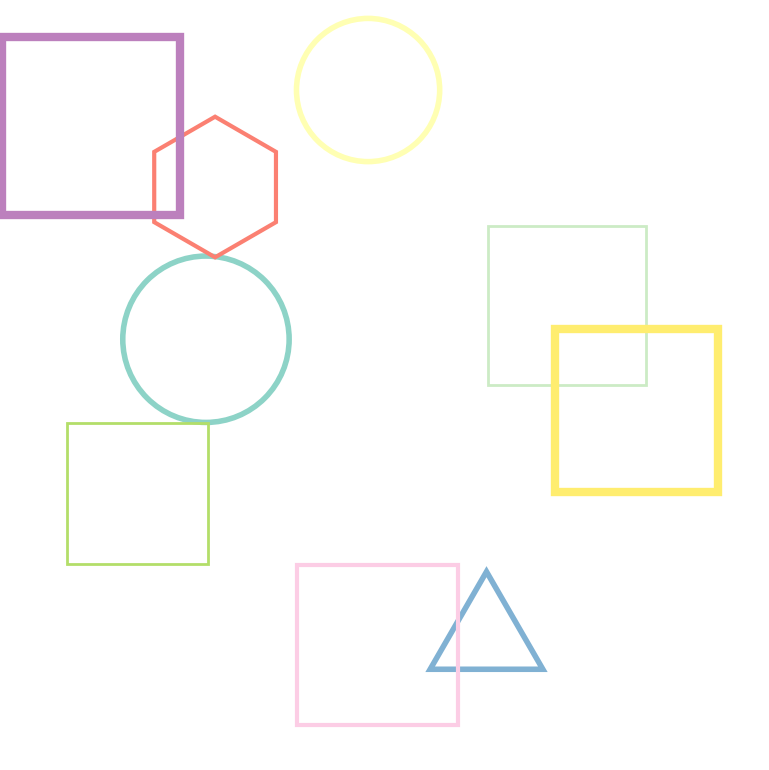[{"shape": "circle", "thickness": 2, "radius": 0.54, "center": [0.267, 0.559]}, {"shape": "circle", "thickness": 2, "radius": 0.46, "center": [0.478, 0.883]}, {"shape": "hexagon", "thickness": 1.5, "radius": 0.46, "center": [0.279, 0.757]}, {"shape": "triangle", "thickness": 2, "radius": 0.42, "center": [0.632, 0.173]}, {"shape": "square", "thickness": 1, "radius": 0.46, "center": [0.179, 0.359]}, {"shape": "square", "thickness": 1.5, "radius": 0.52, "center": [0.49, 0.163]}, {"shape": "square", "thickness": 3, "radius": 0.58, "center": [0.119, 0.837]}, {"shape": "square", "thickness": 1, "radius": 0.51, "center": [0.736, 0.603]}, {"shape": "square", "thickness": 3, "radius": 0.53, "center": [0.826, 0.467]}]